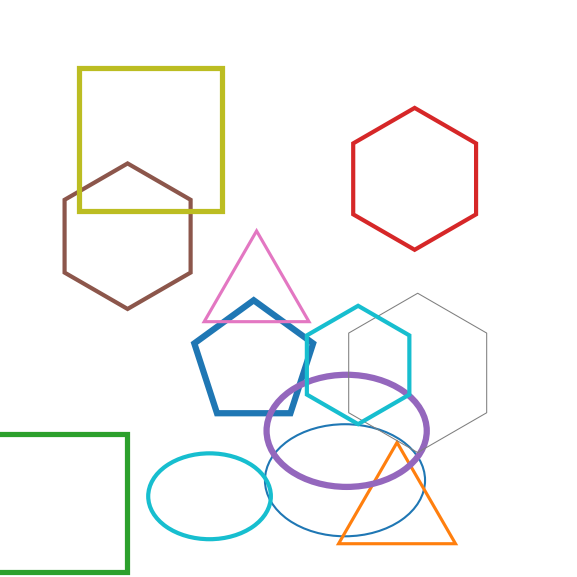[{"shape": "oval", "thickness": 1, "radius": 0.69, "center": [0.597, 0.168]}, {"shape": "pentagon", "thickness": 3, "radius": 0.54, "center": [0.439, 0.371]}, {"shape": "triangle", "thickness": 1.5, "radius": 0.58, "center": [0.688, 0.116]}, {"shape": "square", "thickness": 2.5, "radius": 0.6, "center": [0.1, 0.128]}, {"shape": "hexagon", "thickness": 2, "radius": 0.61, "center": [0.718, 0.689]}, {"shape": "oval", "thickness": 3, "radius": 0.69, "center": [0.6, 0.253]}, {"shape": "hexagon", "thickness": 2, "radius": 0.63, "center": [0.221, 0.59]}, {"shape": "triangle", "thickness": 1.5, "radius": 0.52, "center": [0.444, 0.494]}, {"shape": "hexagon", "thickness": 0.5, "radius": 0.69, "center": [0.723, 0.353]}, {"shape": "square", "thickness": 2.5, "radius": 0.62, "center": [0.261, 0.757]}, {"shape": "hexagon", "thickness": 2, "radius": 0.51, "center": [0.62, 0.367]}, {"shape": "oval", "thickness": 2, "radius": 0.53, "center": [0.363, 0.14]}]